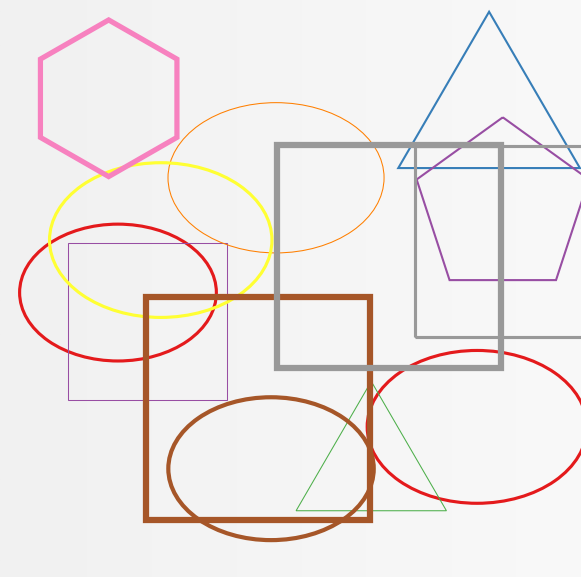[{"shape": "oval", "thickness": 1.5, "radius": 0.85, "center": [0.203, 0.493]}, {"shape": "oval", "thickness": 1.5, "radius": 0.95, "center": [0.821, 0.26]}, {"shape": "triangle", "thickness": 1, "radius": 0.9, "center": [0.841, 0.798]}, {"shape": "triangle", "thickness": 0.5, "radius": 0.75, "center": [0.639, 0.189]}, {"shape": "square", "thickness": 0.5, "radius": 0.68, "center": [0.254, 0.443]}, {"shape": "pentagon", "thickness": 1, "radius": 0.78, "center": [0.865, 0.64]}, {"shape": "oval", "thickness": 0.5, "radius": 0.93, "center": [0.475, 0.691]}, {"shape": "oval", "thickness": 1.5, "radius": 0.96, "center": [0.277, 0.583]}, {"shape": "square", "thickness": 3, "radius": 0.96, "center": [0.444, 0.292]}, {"shape": "oval", "thickness": 2, "radius": 0.88, "center": [0.466, 0.188]}, {"shape": "hexagon", "thickness": 2.5, "radius": 0.68, "center": [0.187, 0.829]}, {"shape": "square", "thickness": 3, "radius": 0.96, "center": [0.669, 0.555]}, {"shape": "square", "thickness": 1.5, "radius": 0.83, "center": [0.88, 0.581]}]